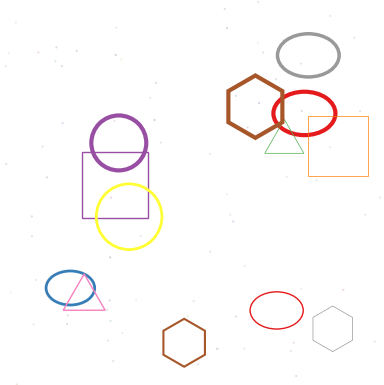[{"shape": "oval", "thickness": 3, "radius": 0.4, "center": [0.791, 0.705]}, {"shape": "oval", "thickness": 1, "radius": 0.34, "center": [0.719, 0.194]}, {"shape": "oval", "thickness": 2, "radius": 0.32, "center": [0.183, 0.252]}, {"shape": "triangle", "thickness": 0.5, "radius": 0.29, "center": [0.738, 0.631]}, {"shape": "square", "thickness": 1, "radius": 0.43, "center": [0.298, 0.52]}, {"shape": "circle", "thickness": 3, "radius": 0.36, "center": [0.309, 0.629]}, {"shape": "square", "thickness": 0.5, "radius": 0.39, "center": [0.879, 0.621]}, {"shape": "circle", "thickness": 2, "radius": 0.43, "center": [0.335, 0.437]}, {"shape": "hexagon", "thickness": 1.5, "radius": 0.31, "center": [0.478, 0.11]}, {"shape": "hexagon", "thickness": 3, "radius": 0.4, "center": [0.663, 0.723]}, {"shape": "triangle", "thickness": 1, "radius": 0.31, "center": [0.219, 0.226]}, {"shape": "oval", "thickness": 2.5, "radius": 0.4, "center": [0.801, 0.856]}, {"shape": "hexagon", "thickness": 0.5, "radius": 0.3, "center": [0.864, 0.146]}]